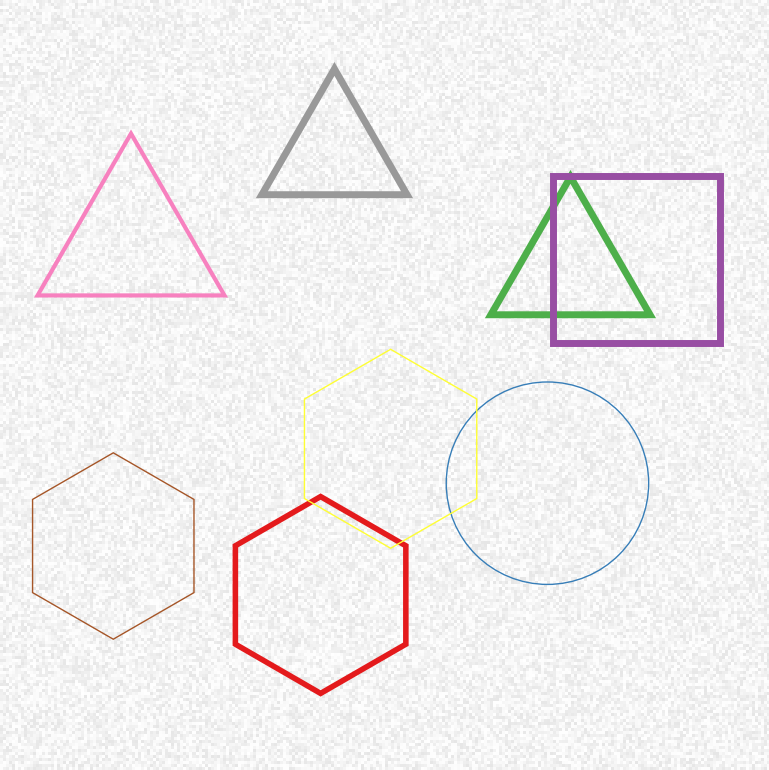[{"shape": "hexagon", "thickness": 2, "radius": 0.64, "center": [0.416, 0.227]}, {"shape": "circle", "thickness": 0.5, "radius": 0.66, "center": [0.711, 0.372]}, {"shape": "triangle", "thickness": 2.5, "radius": 0.6, "center": [0.741, 0.651]}, {"shape": "square", "thickness": 2.5, "radius": 0.54, "center": [0.827, 0.663]}, {"shape": "hexagon", "thickness": 0.5, "radius": 0.65, "center": [0.507, 0.417]}, {"shape": "hexagon", "thickness": 0.5, "radius": 0.61, "center": [0.147, 0.291]}, {"shape": "triangle", "thickness": 1.5, "radius": 0.7, "center": [0.17, 0.686]}, {"shape": "triangle", "thickness": 2.5, "radius": 0.54, "center": [0.434, 0.802]}]